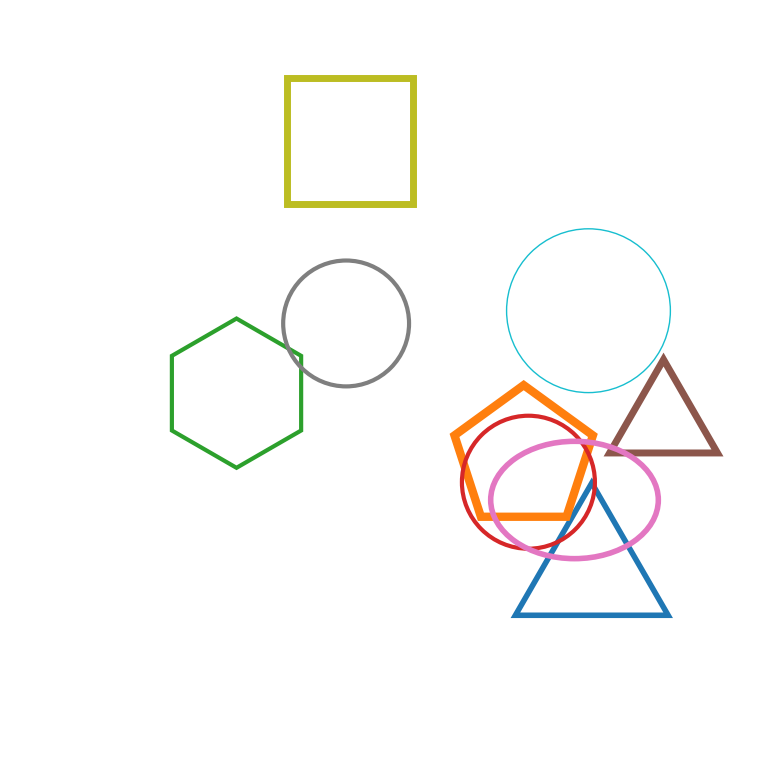[{"shape": "triangle", "thickness": 2, "radius": 0.57, "center": [0.769, 0.258]}, {"shape": "pentagon", "thickness": 3, "radius": 0.47, "center": [0.68, 0.405]}, {"shape": "hexagon", "thickness": 1.5, "radius": 0.48, "center": [0.307, 0.489]}, {"shape": "circle", "thickness": 1.5, "radius": 0.43, "center": [0.686, 0.374]}, {"shape": "triangle", "thickness": 2.5, "radius": 0.4, "center": [0.862, 0.452]}, {"shape": "oval", "thickness": 2, "radius": 0.54, "center": [0.746, 0.351]}, {"shape": "circle", "thickness": 1.5, "radius": 0.41, "center": [0.45, 0.58]}, {"shape": "square", "thickness": 2.5, "radius": 0.41, "center": [0.454, 0.817]}, {"shape": "circle", "thickness": 0.5, "radius": 0.53, "center": [0.764, 0.596]}]